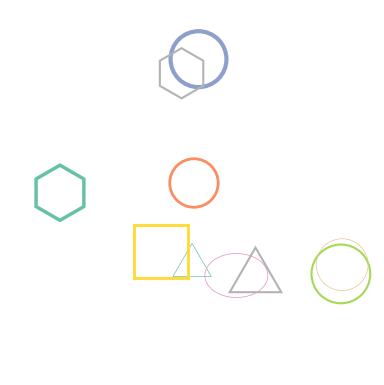[{"shape": "triangle", "thickness": 0.5, "radius": 0.29, "center": [0.499, 0.31]}, {"shape": "hexagon", "thickness": 2.5, "radius": 0.36, "center": [0.156, 0.499]}, {"shape": "circle", "thickness": 2, "radius": 0.31, "center": [0.504, 0.525]}, {"shape": "circle", "thickness": 3, "radius": 0.36, "center": [0.516, 0.846]}, {"shape": "oval", "thickness": 0.5, "radius": 0.41, "center": [0.614, 0.284]}, {"shape": "circle", "thickness": 1.5, "radius": 0.38, "center": [0.885, 0.289]}, {"shape": "square", "thickness": 2, "radius": 0.35, "center": [0.418, 0.347]}, {"shape": "circle", "thickness": 0.5, "radius": 0.34, "center": [0.889, 0.313]}, {"shape": "hexagon", "thickness": 1.5, "radius": 0.33, "center": [0.472, 0.81]}, {"shape": "triangle", "thickness": 1.5, "radius": 0.39, "center": [0.664, 0.28]}]